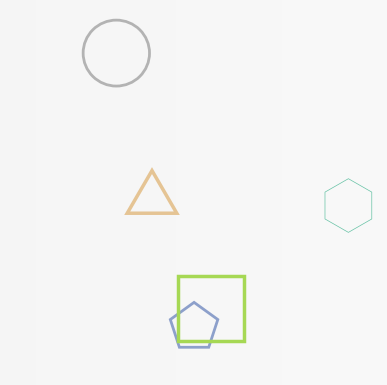[{"shape": "hexagon", "thickness": 0.5, "radius": 0.35, "center": [0.899, 0.466]}, {"shape": "pentagon", "thickness": 2, "radius": 0.32, "center": [0.501, 0.15]}, {"shape": "square", "thickness": 2.5, "radius": 0.42, "center": [0.544, 0.198]}, {"shape": "triangle", "thickness": 2.5, "radius": 0.37, "center": [0.392, 0.483]}, {"shape": "circle", "thickness": 2, "radius": 0.43, "center": [0.3, 0.862]}]